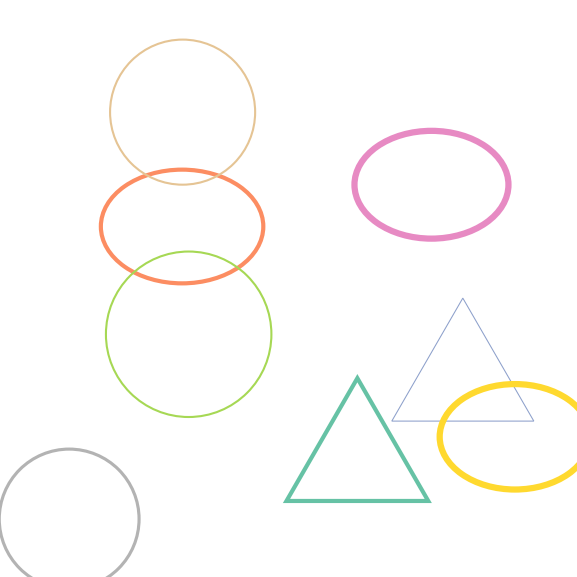[{"shape": "triangle", "thickness": 2, "radius": 0.71, "center": [0.619, 0.203]}, {"shape": "oval", "thickness": 2, "radius": 0.7, "center": [0.315, 0.607]}, {"shape": "triangle", "thickness": 0.5, "radius": 0.71, "center": [0.801, 0.341]}, {"shape": "oval", "thickness": 3, "radius": 0.67, "center": [0.747, 0.679]}, {"shape": "circle", "thickness": 1, "radius": 0.72, "center": [0.327, 0.42]}, {"shape": "oval", "thickness": 3, "radius": 0.65, "center": [0.892, 0.243]}, {"shape": "circle", "thickness": 1, "radius": 0.63, "center": [0.316, 0.805]}, {"shape": "circle", "thickness": 1.5, "radius": 0.61, "center": [0.12, 0.1]}]